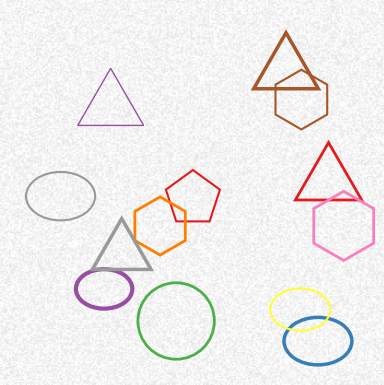[{"shape": "triangle", "thickness": 2, "radius": 0.5, "center": [0.853, 0.53]}, {"shape": "pentagon", "thickness": 1.5, "radius": 0.37, "center": [0.501, 0.485]}, {"shape": "oval", "thickness": 2.5, "radius": 0.44, "center": [0.826, 0.114]}, {"shape": "circle", "thickness": 2, "radius": 0.5, "center": [0.457, 0.166]}, {"shape": "triangle", "thickness": 1, "radius": 0.49, "center": [0.287, 0.724]}, {"shape": "oval", "thickness": 3, "radius": 0.37, "center": [0.27, 0.25]}, {"shape": "hexagon", "thickness": 2, "radius": 0.38, "center": [0.416, 0.413]}, {"shape": "oval", "thickness": 1.5, "radius": 0.39, "center": [0.78, 0.196]}, {"shape": "triangle", "thickness": 2.5, "radius": 0.48, "center": [0.743, 0.818]}, {"shape": "hexagon", "thickness": 1.5, "radius": 0.39, "center": [0.783, 0.741]}, {"shape": "hexagon", "thickness": 2, "radius": 0.45, "center": [0.893, 0.413]}, {"shape": "triangle", "thickness": 2.5, "radius": 0.44, "center": [0.316, 0.344]}, {"shape": "oval", "thickness": 1.5, "radius": 0.45, "center": [0.157, 0.49]}]